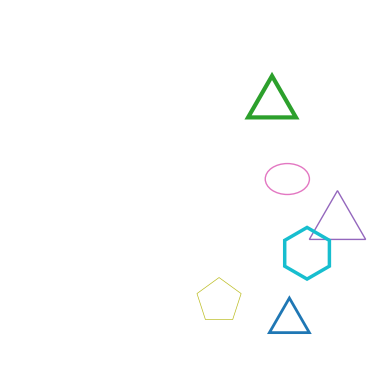[{"shape": "triangle", "thickness": 2, "radius": 0.3, "center": [0.752, 0.166]}, {"shape": "triangle", "thickness": 3, "radius": 0.36, "center": [0.707, 0.731]}, {"shape": "triangle", "thickness": 1, "radius": 0.42, "center": [0.877, 0.42]}, {"shape": "oval", "thickness": 1, "radius": 0.29, "center": [0.746, 0.535]}, {"shape": "pentagon", "thickness": 0.5, "radius": 0.3, "center": [0.569, 0.219]}, {"shape": "hexagon", "thickness": 2.5, "radius": 0.34, "center": [0.798, 0.342]}]